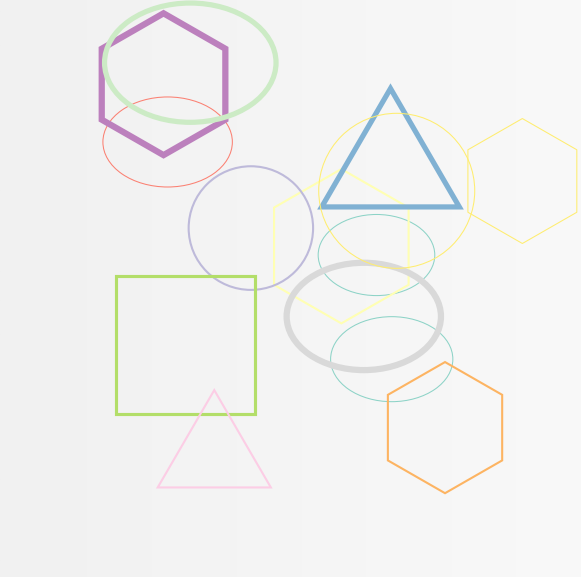[{"shape": "oval", "thickness": 0.5, "radius": 0.5, "center": [0.648, 0.558]}, {"shape": "oval", "thickness": 0.5, "radius": 0.53, "center": [0.674, 0.377]}, {"shape": "hexagon", "thickness": 1, "radius": 0.67, "center": [0.587, 0.573]}, {"shape": "circle", "thickness": 1, "radius": 0.54, "center": [0.432, 0.604]}, {"shape": "oval", "thickness": 0.5, "radius": 0.56, "center": [0.288, 0.753]}, {"shape": "triangle", "thickness": 2.5, "radius": 0.68, "center": [0.672, 0.709]}, {"shape": "hexagon", "thickness": 1, "radius": 0.57, "center": [0.766, 0.259]}, {"shape": "square", "thickness": 1.5, "radius": 0.6, "center": [0.319, 0.401]}, {"shape": "triangle", "thickness": 1, "radius": 0.56, "center": [0.369, 0.211]}, {"shape": "oval", "thickness": 3, "radius": 0.66, "center": [0.626, 0.451]}, {"shape": "hexagon", "thickness": 3, "radius": 0.61, "center": [0.281, 0.853]}, {"shape": "oval", "thickness": 2.5, "radius": 0.74, "center": [0.327, 0.891]}, {"shape": "circle", "thickness": 0.5, "radius": 0.67, "center": [0.683, 0.669]}, {"shape": "hexagon", "thickness": 0.5, "radius": 0.54, "center": [0.899, 0.686]}]